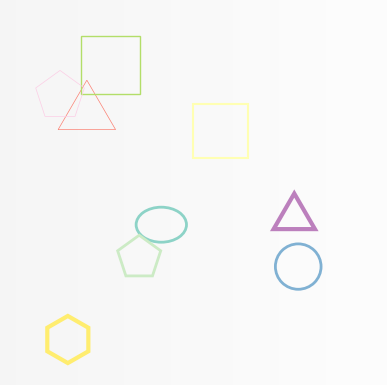[{"shape": "oval", "thickness": 2, "radius": 0.32, "center": [0.416, 0.416]}, {"shape": "square", "thickness": 1.5, "radius": 0.35, "center": [0.569, 0.66]}, {"shape": "triangle", "thickness": 0.5, "radius": 0.43, "center": [0.224, 0.706]}, {"shape": "circle", "thickness": 2, "radius": 0.29, "center": [0.77, 0.308]}, {"shape": "square", "thickness": 1, "radius": 0.38, "center": [0.285, 0.831]}, {"shape": "pentagon", "thickness": 0.5, "radius": 0.33, "center": [0.155, 0.751]}, {"shape": "triangle", "thickness": 3, "radius": 0.31, "center": [0.759, 0.436]}, {"shape": "pentagon", "thickness": 2, "radius": 0.29, "center": [0.359, 0.331]}, {"shape": "hexagon", "thickness": 3, "radius": 0.31, "center": [0.175, 0.118]}]